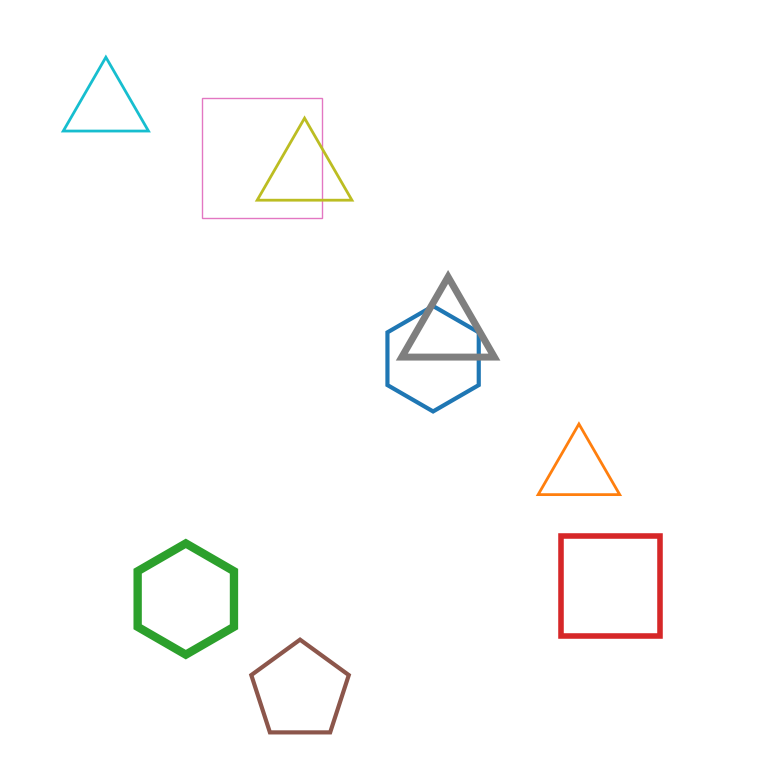[{"shape": "hexagon", "thickness": 1.5, "radius": 0.34, "center": [0.562, 0.534]}, {"shape": "triangle", "thickness": 1, "radius": 0.31, "center": [0.752, 0.388]}, {"shape": "hexagon", "thickness": 3, "radius": 0.36, "center": [0.241, 0.222]}, {"shape": "square", "thickness": 2, "radius": 0.32, "center": [0.793, 0.239]}, {"shape": "pentagon", "thickness": 1.5, "radius": 0.33, "center": [0.39, 0.103]}, {"shape": "square", "thickness": 0.5, "radius": 0.39, "center": [0.34, 0.795]}, {"shape": "triangle", "thickness": 2.5, "radius": 0.35, "center": [0.582, 0.571]}, {"shape": "triangle", "thickness": 1, "radius": 0.36, "center": [0.396, 0.776]}, {"shape": "triangle", "thickness": 1, "radius": 0.32, "center": [0.137, 0.862]}]